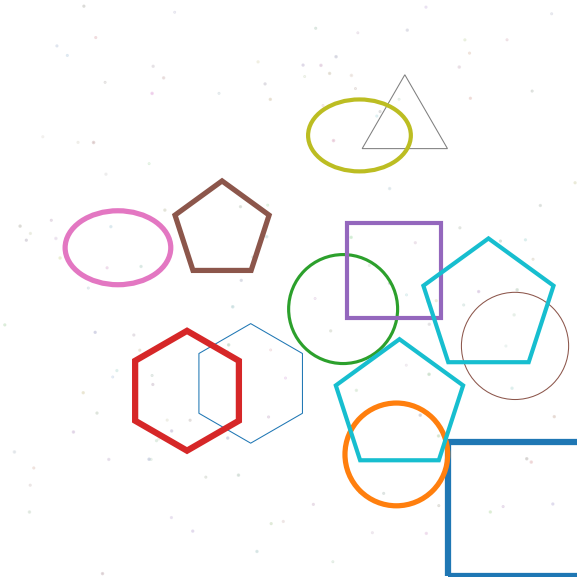[{"shape": "square", "thickness": 3, "radius": 0.58, "center": [0.892, 0.118]}, {"shape": "hexagon", "thickness": 0.5, "radius": 0.52, "center": [0.434, 0.335]}, {"shape": "circle", "thickness": 2.5, "radius": 0.44, "center": [0.686, 0.212]}, {"shape": "circle", "thickness": 1.5, "radius": 0.47, "center": [0.594, 0.464]}, {"shape": "hexagon", "thickness": 3, "radius": 0.52, "center": [0.324, 0.323]}, {"shape": "square", "thickness": 2, "radius": 0.41, "center": [0.683, 0.53]}, {"shape": "pentagon", "thickness": 2.5, "radius": 0.43, "center": [0.384, 0.6]}, {"shape": "circle", "thickness": 0.5, "radius": 0.46, "center": [0.892, 0.4]}, {"shape": "oval", "thickness": 2.5, "radius": 0.46, "center": [0.204, 0.57]}, {"shape": "triangle", "thickness": 0.5, "radius": 0.43, "center": [0.701, 0.784]}, {"shape": "oval", "thickness": 2, "radius": 0.44, "center": [0.622, 0.765]}, {"shape": "pentagon", "thickness": 2, "radius": 0.58, "center": [0.692, 0.296]}, {"shape": "pentagon", "thickness": 2, "radius": 0.59, "center": [0.846, 0.468]}]